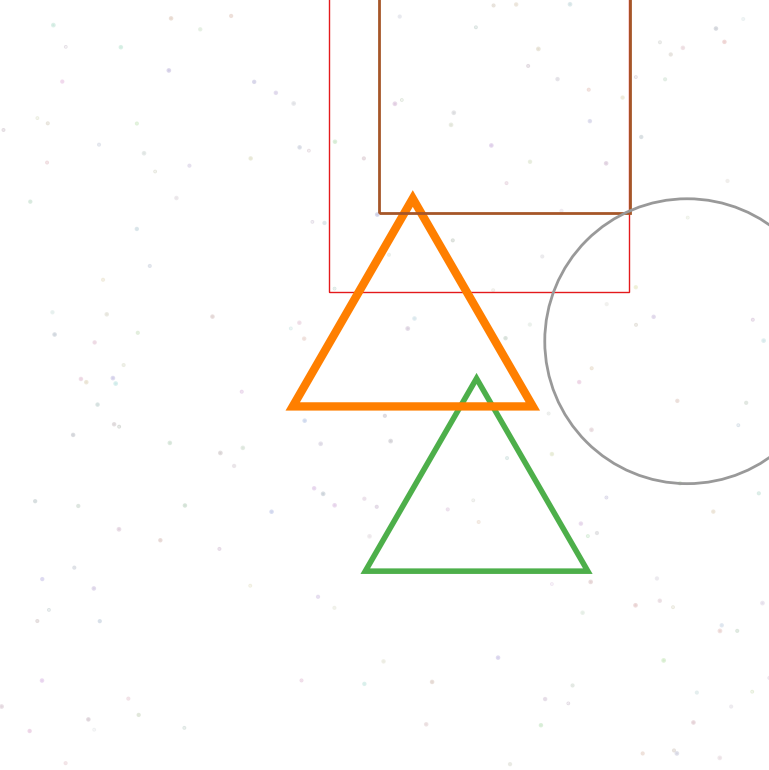[{"shape": "square", "thickness": 0.5, "radius": 0.97, "center": [0.622, 0.815]}, {"shape": "triangle", "thickness": 2, "radius": 0.83, "center": [0.619, 0.342]}, {"shape": "triangle", "thickness": 3, "radius": 0.9, "center": [0.536, 0.562]}, {"shape": "square", "thickness": 1, "radius": 0.81, "center": [0.655, 0.886]}, {"shape": "circle", "thickness": 1, "radius": 0.92, "center": [0.892, 0.557]}]